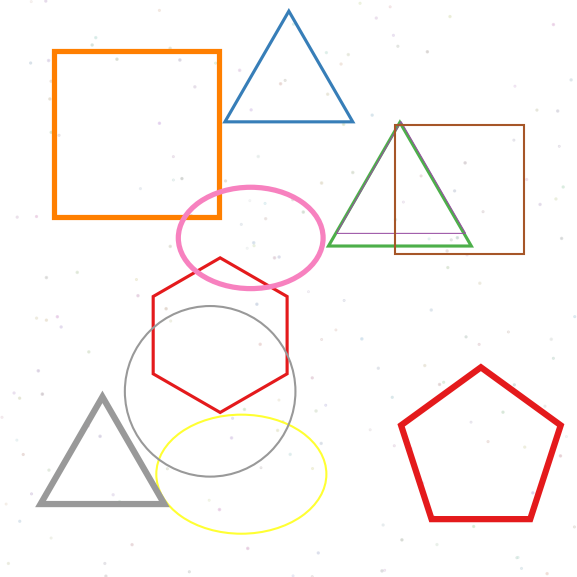[{"shape": "pentagon", "thickness": 3, "radius": 0.73, "center": [0.833, 0.218]}, {"shape": "hexagon", "thickness": 1.5, "radius": 0.67, "center": [0.381, 0.419]}, {"shape": "triangle", "thickness": 1.5, "radius": 0.64, "center": [0.5, 0.852]}, {"shape": "triangle", "thickness": 1.5, "radius": 0.71, "center": [0.692, 0.645]}, {"shape": "triangle", "thickness": 0.5, "radius": 0.65, "center": [0.695, 0.66]}, {"shape": "square", "thickness": 2.5, "radius": 0.72, "center": [0.236, 0.767]}, {"shape": "oval", "thickness": 1, "radius": 0.74, "center": [0.418, 0.178]}, {"shape": "square", "thickness": 1, "radius": 0.56, "center": [0.795, 0.67]}, {"shape": "oval", "thickness": 2.5, "radius": 0.63, "center": [0.434, 0.587]}, {"shape": "circle", "thickness": 1, "radius": 0.74, "center": [0.364, 0.322]}, {"shape": "triangle", "thickness": 3, "radius": 0.62, "center": [0.177, 0.188]}]